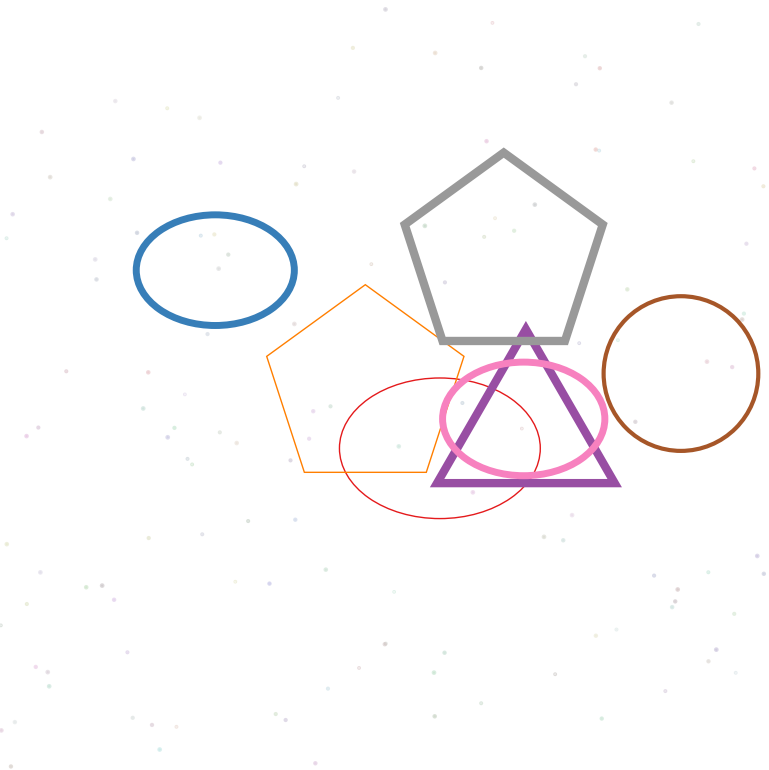[{"shape": "oval", "thickness": 0.5, "radius": 0.65, "center": [0.571, 0.418]}, {"shape": "oval", "thickness": 2.5, "radius": 0.51, "center": [0.28, 0.649]}, {"shape": "triangle", "thickness": 3, "radius": 0.67, "center": [0.683, 0.439]}, {"shape": "pentagon", "thickness": 0.5, "radius": 0.67, "center": [0.474, 0.496]}, {"shape": "circle", "thickness": 1.5, "radius": 0.5, "center": [0.884, 0.515]}, {"shape": "oval", "thickness": 2.5, "radius": 0.53, "center": [0.68, 0.456]}, {"shape": "pentagon", "thickness": 3, "radius": 0.68, "center": [0.654, 0.667]}]